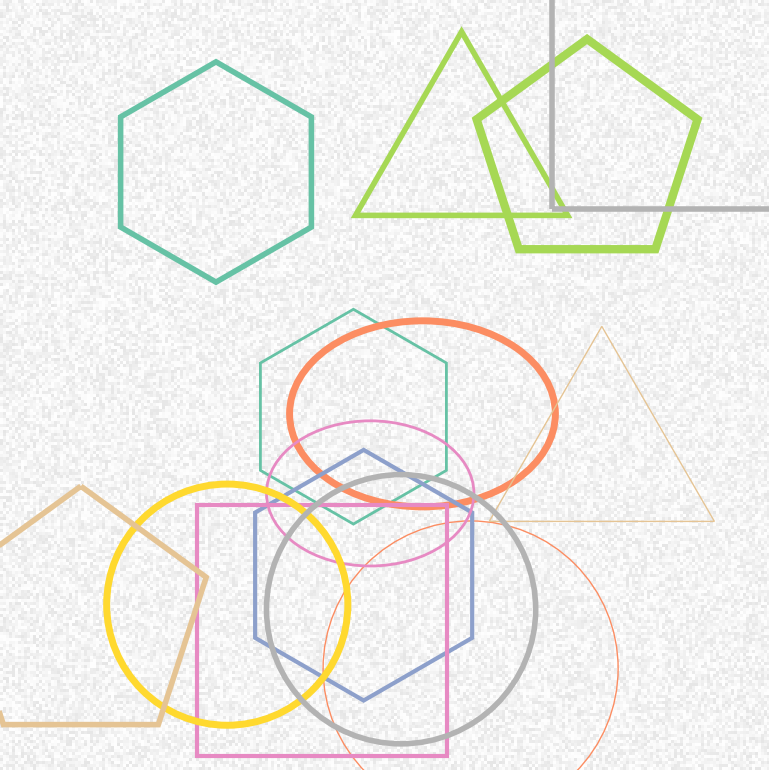[{"shape": "hexagon", "thickness": 1, "radius": 0.7, "center": [0.459, 0.459]}, {"shape": "hexagon", "thickness": 2, "radius": 0.72, "center": [0.281, 0.777]}, {"shape": "circle", "thickness": 0.5, "radius": 0.96, "center": [0.611, 0.132]}, {"shape": "oval", "thickness": 2.5, "radius": 0.86, "center": [0.549, 0.463]}, {"shape": "hexagon", "thickness": 1.5, "radius": 0.81, "center": [0.472, 0.253]}, {"shape": "square", "thickness": 1.5, "radius": 0.81, "center": [0.418, 0.181]}, {"shape": "oval", "thickness": 1, "radius": 0.67, "center": [0.481, 0.359]}, {"shape": "pentagon", "thickness": 3, "radius": 0.75, "center": [0.762, 0.798]}, {"shape": "triangle", "thickness": 2, "radius": 0.8, "center": [0.599, 0.8]}, {"shape": "circle", "thickness": 2.5, "radius": 0.78, "center": [0.295, 0.215]}, {"shape": "triangle", "thickness": 0.5, "radius": 0.84, "center": [0.782, 0.407]}, {"shape": "pentagon", "thickness": 2, "radius": 0.86, "center": [0.105, 0.197]}, {"shape": "circle", "thickness": 2, "radius": 0.87, "center": [0.521, 0.209]}, {"shape": "square", "thickness": 2, "radius": 0.82, "center": [0.881, 0.893]}]